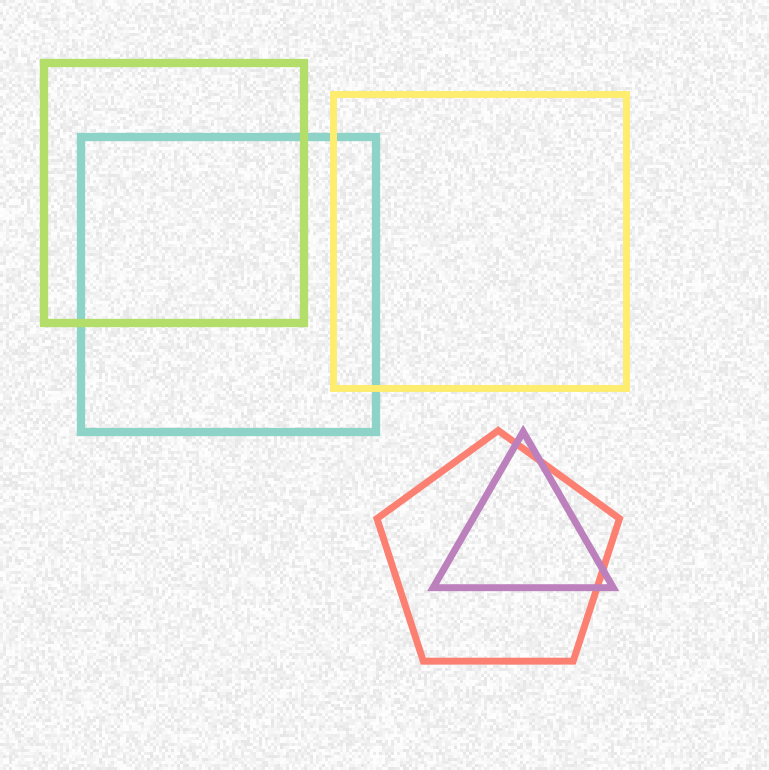[{"shape": "square", "thickness": 3, "radius": 0.96, "center": [0.297, 0.631]}, {"shape": "pentagon", "thickness": 2.5, "radius": 0.83, "center": [0.647, 0.275]}, {"shape": "square", "thickness": 3, "radius": 0.84, "center": [0.225, 0.749]}, {"shape": "triangle", "thickness": 2.5, "radius": 0.68, "center": [0.679, 0.304]}, {"shape": "square", "thickness": 2.5, "radius": 0.95, "center": [0.623, 0.687]}]